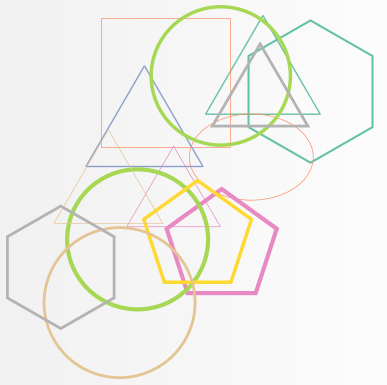[{"shape": "triangle", "thickness": 1, "radius": 0.85, "center": [0.678, 0.789]}, {"shape": "hexagon", "thickness": 1.5, "radius": 0.92, "center": [0.801, 0.762]}, {"shape": "square", "thickness": 0.5, "radius": 0.84, "center": [0.428, 0.785]}, {"shape": "oval", "thickness": 0.5, "radius": 0.8, "center": [0.649, 0.592]}, {"shape": "triangle", "thickness": 1, "radius": 0.87, "center": [0.373, 0.655]}, {"shape": "pentagon", "thickness": 3, "radius": 0.75, "center": [0.572, 0.36]}, {"shape": "triangle", "thickness": 0.5, "radius": 0.7, "center": [0.448, 0.481]}, {"shape": "circle", "thickness": 3, "radius": 0.91, "center": [0.355, 0.378]}, {"shape": "circle", "thickness": 2.5, "radius": 0.9, "center": [0.57, 0.803]}, {"shape": "pentagon", "thickness": 2.5, "radius": 0.73, "center": [0.51, 0.385]}, {"shape": "circle", "thickness": 2, "radius": 0.97, "center": [0.309, 0.214]}, {"shape": "triangle", "thickness": 0.5, "radius": 0.81, "center": [0.28, 0.501]}, {"shape": "triangle", "thickness": 2, "radius": 0.71, "center": [0.671, 0.744]}, {"shape": "hexagon", "thickness": 2, "radius": 0.79, "center": [0.157, 0.306]}]